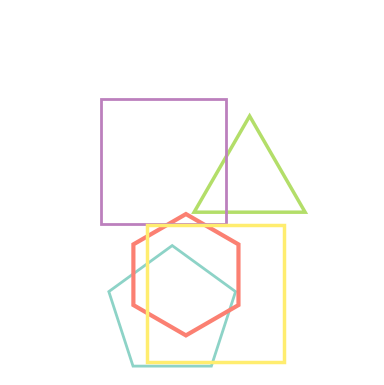[{"shape": "pentagon", "thickness": 2, "radius": 0.87, "center": [0.447, 0.189]}, {"shape": "hexagon", "thickness": 3, "radius": 0.79, "center": [0.483, 0.286]}, {"shape": "triangle", "thickness": 2.5, "radius": 0.83, "center": [0.648, 0.532]}, {"shape": "square", "thickness": 2, "radius": 0.82, "center": [0.425, 0.58]}, {"shape": "square", "thickness": 2.5, "radius": 0.89, "center": [0.56, 0.238]}]